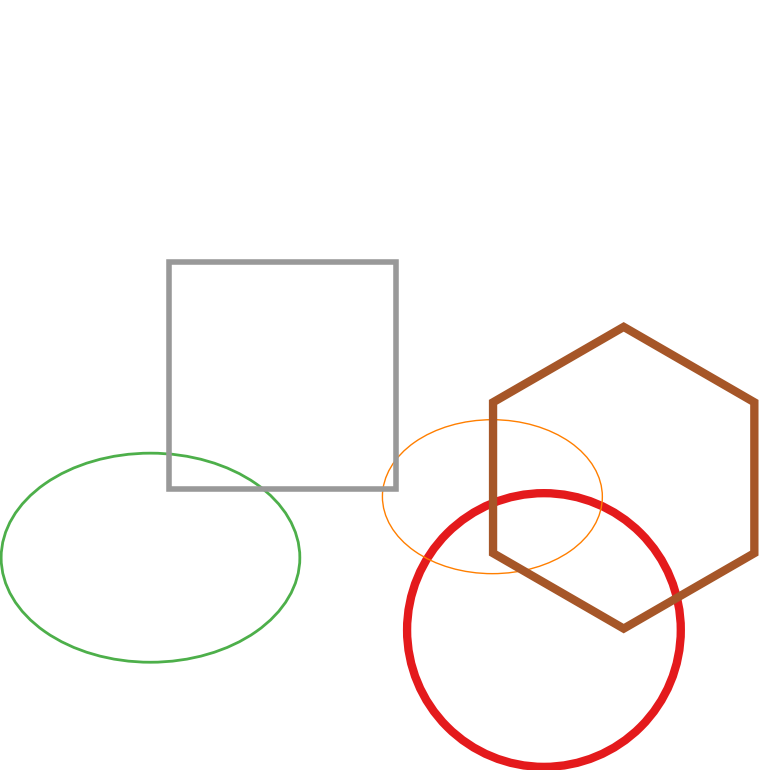[{"shape": "circle", "thickness": 3, "radius": 0.89, "center": [0.706, 0.182]}, {"shape": "oval", "thickness": 1, "radius": 0.97, "center": [0.195, 0.276]}, {"shape": "oval", "thickness": 0.5, "radius": 0.71, "center": [0.639, 0.355]}, {"shape": "hexagon", "thickness": 3, "radius": 0.98, "center": [0.81, 0.38]}, {"shape": "square", "thickness": 2, "radius": 0.74, "center": [0.367, 0.512]}]